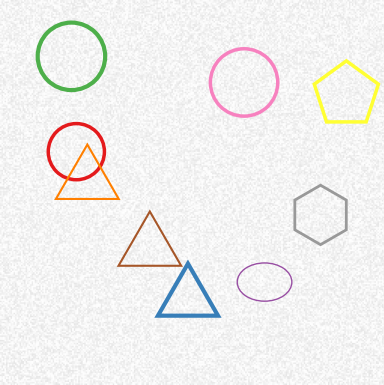[{"shape": "circle", "thickness": 2.5, "radius": 0.36, "center": [0.198, 0.606]}, {"shape": "triangle", "thickness": 3, "radius": 0.45, "center": [0.488, 0.225]}, {"shape": "circle", "thickness": 3, "radius": 0.44, "center": [0.186, 0.854]}, {"shape": "oval", "thickness": 1, "radius": 0.35, "center": [0.687, 0.267]}, {"shape": "triangle", "thickness": 1.5, "radius": 0.47, "center": [0.227, 0.53]}, {"shape": "pentagon", "thickness": 2.5, "radius": 0.44, "center": [0.9, 0.754]}, {"shape": "triangle", "thickness": 1.5, "radius": 0.47, "center": [0.389, 0.357]}, {"shape": "circle", "thickness": 2.5, "radius": 0.44, "center": [0.634, 0.786]}, {"shape": "hexagon", "thickness": 2, "radius": 0.39, "center": [0.833, 0.442]}]